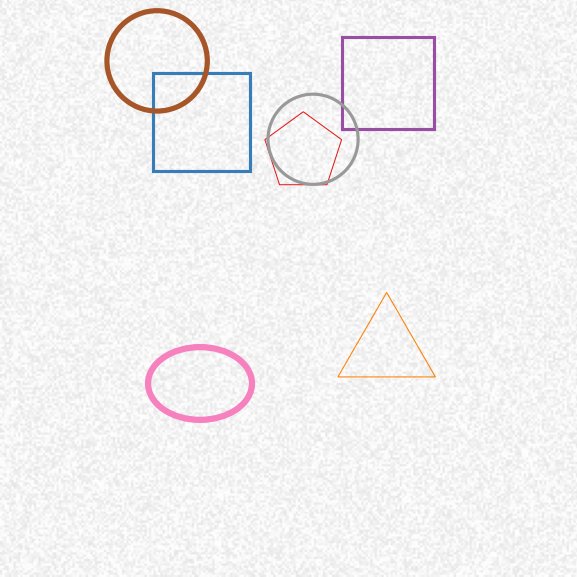[{"shape": "pentagon", "thickness": 0.5, "radius": 0.35, "center": [0.525, 0.736]}, {"shape": "square", "thickness": 1.5, "radius": 0.42, "center": [0.35, 0.788]}, {"shape": "square", "thickness": 1.5, "radius": 0.4, "center": [0.672, 0.856]}, {"shape": "triangle", "thickness": 0.5, "radius": 0.49, "center": [0.67, 0.395]}, {"shape": "circle", "thickness": 2.5, "radius": 0.43, "center": [0.272, 0.894]}, {"shape": "oval", "thickness": 3, "radius": 0.45, "center": [0.346, 0.335]}, {"shape": "circle", "thickness": 1.5, "radius": 0.39, "center": [0.542, 0.758]}]